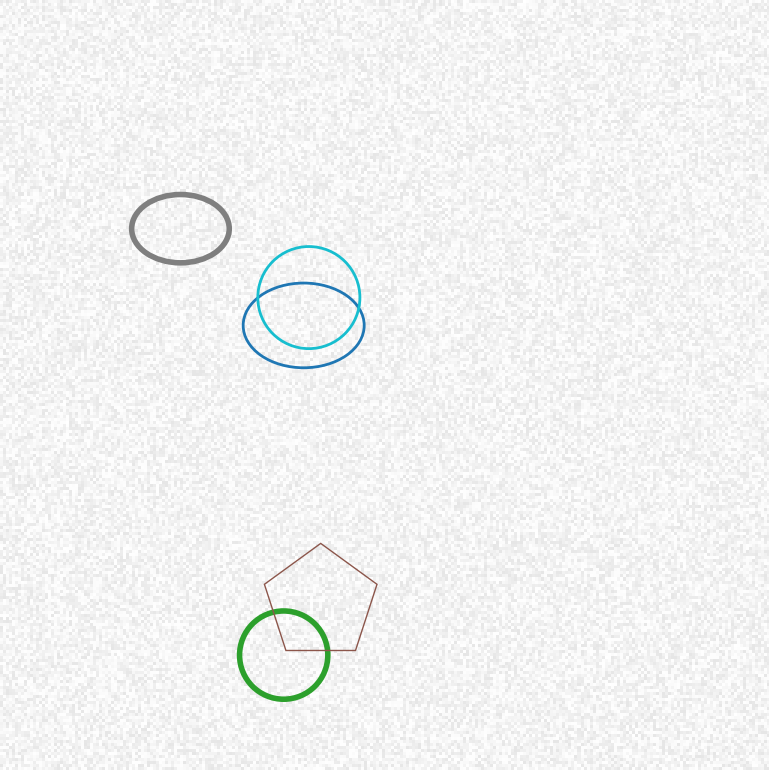[{"shape": "oval", "thickness": 1, "radius": 0.39, "center": [0.394, 0.577]}, {"shape": "circle", "thickness": 2, "radius": 0.29, "center": [0.368, 0.149]}, {"shape": "pentagon", "thickness": 0.5, "radius": 0.38, "center": [0.417, 0.217]}, {"shape": "oval", "thickness": 2, "radius": 0.32, "center": [0.234, 0.703]}, {"shape": "circle", "thickness": 1, "radius": 0.33, "center": [0.401, 0.614]}]